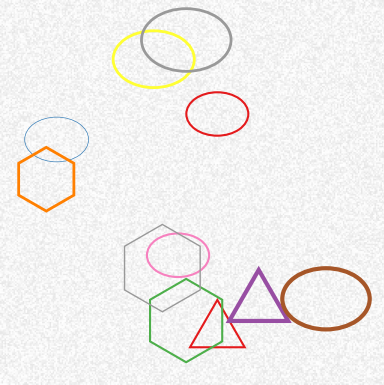[{"shape": "triangle", "thickness": 1.5, "radius": 0.41, "center": [0.565, 0.139]}, {"shape": "oval", "thickness": 1.5, "radius": 0.4, "center": [0.564, 0.704]}, {"shape": "oval", "thickness": 0.5, "radius": 0.41, "center": [0.147, 0.638]}, {"shape": "hexagon", "thickness": 1.5, "radius": 0.54, "center": [0.483, 0.167]}, {"shape": "triangle", "thickness": 3, "radius": 0.44, "center": [0.672, 0.211]}, {"shape": "hexagon", "thickness": 2, "radius": 0.41, "center": [0.12, 0.535]}, {"shape": "oval", "thickness": 2, "radius": 0.53, "center": [0.399, 0.846]}, {"shape": "oval", "thickness": 3, "radius": 0.57, "center": [0.847, 0.224]}, {"shape": "oval", "thickness": 1.5, "radius": 0.4, "center": [0.462, 0.337]}, {"shape": "oval", "thickness": 2, "radius": 0.58, "center": [0.484, 0.896]}, {"shape": "hexagon", "thickness": 1, "radius": 0.57, "center": [0.422, 0.304]}]